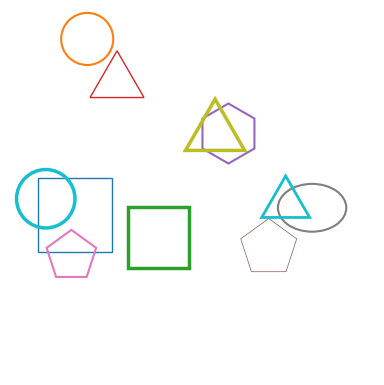[{"shape": "square", "thickness": 1, "radius": 0.48, "center": [0.195, 0.441]}, {"shape": "circle", "thickness": 1.5, "radius": 0.34, "center": [0.226, 0.899]}, {"shape": "square", "thickness": 2.5, "radius": 0.4, "center": [0.411, 0.383]}, {"shape": "triangle", "thickness": 1, "radius": 0.4, "center": [0.304, 0.787]}, {"shape": "hexagon", "thickness": 1.5, "radius": 0.39, "center": [0.593, 0.653]}, {"shape": "pentagon", "thickness": 0.5, "radius": 0.38, "center": [0.698, 0.356]}, {"shape": "pentagon", "thickness": 1.5, "radius": 0.34, "center": [0.185, 0.335]}, {"shape": "oval", "thickness": 1.5, "radius": 0.44, "center": [0.811, 0.46]}, {"shape": "triangle", "thickness": 2.5, "radius": 0.44, "center": [0.559, 0.654]}, {"shape": "circle", "thickness": 2.5, "radius": 0.38, "center": [0.119, 0.484]}, {"shape": "triangle", "thickness": 2, "radius": 0.36, "center": [0.742, 0.471]}]